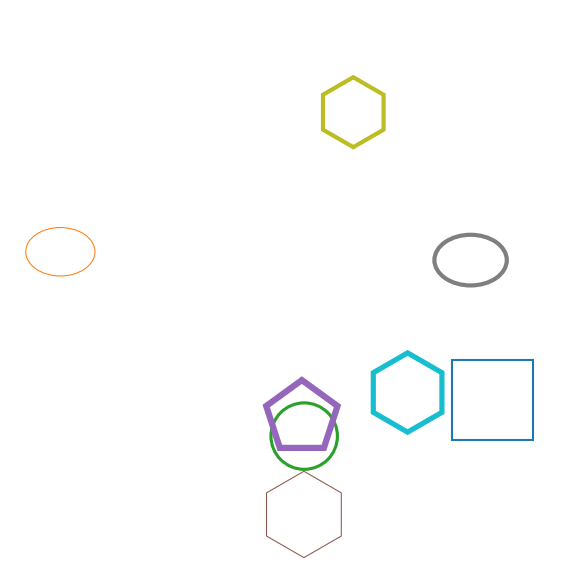[{"shape": "square", "thickness": 1, "radius": 0.35, "center": [0.853, 0.306]}, {"shape": "oval", "thickness": 0.5, "radius": 0.3, "center": [0.105, 0.563]}, {"shape": "circle", "thickness": 1.5, "radius": 0.29, "center": [0.527, 0.244]}, {"shape": "pentagon", "thickness": 3, "radius": 0.32, "center": [0.523, 0.276]}, {"shape": "hexagon", "thickness": 0.5, "radius": 0.37, "center": [0.526, 0.108]}, {"shape": "oval", "thickness": 2, "radius": 0.31, "center": [0.815, 0.549]}, {"shape": "hexagon", "thickness": 2, "radius": 0.3, "center": [0.612, 0.805]}, {"shape": "hexagon", "thickness": 2.5, "radius": 0.34, "center": [0.706, 0.319]}]